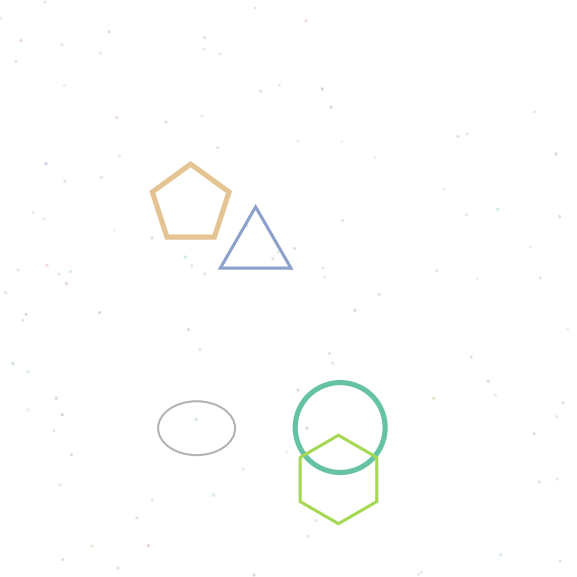[{"shape": "circle", "thickness": 2.5, "radius": 0.39, "center": [0.589, 0.259]}, {"shape": "triangle", "thickness": 1.5, "radius": 0.35, "center": [0.443, 0.57]}, {"shape": "hexagon", "thickness": 1.5, "radius": 0.38, "center": [0.586, 0.169]}, {"shape": "pentagon", "thickness": 2.5, "radius": 0.35, "center": [0.33, 0.645]}, {"shape": "oval", "thickness": 1, "radius": 0.33, "center": [0.34, 0.258]}]